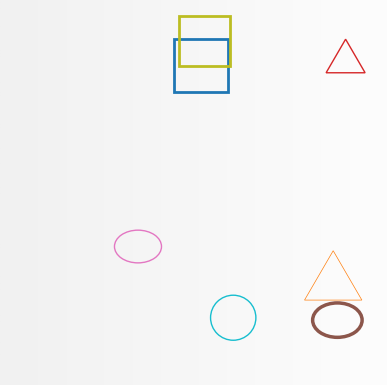[{"shape": "square", "thickness": 2, "radius": 0.35, "center": [0.518, 0.829]}, {"shape": "triangle", "thickness": 0.5, "radius": 0.43, "center": [0.86, 0.263]}, {"shape": "triangle", "thickness": 1, "radius": 0.29, "center": [0.892, 0.84]}, {"shape": "oval", "thickness": 2.5, "radius": 0.32, "center": [0.871, 0.168]}, {"shape": "oval", "thickness": 1, "radius": 0.3, "center": [0.356, 0.36]}, {"shape": "square", "thickness": 2, "radius": 0.33, "center": [0.528, 0.893]}, {"shape": "circle", "thickness": 1, "radius": 0.29, "center": [0.602, 0.175]}]